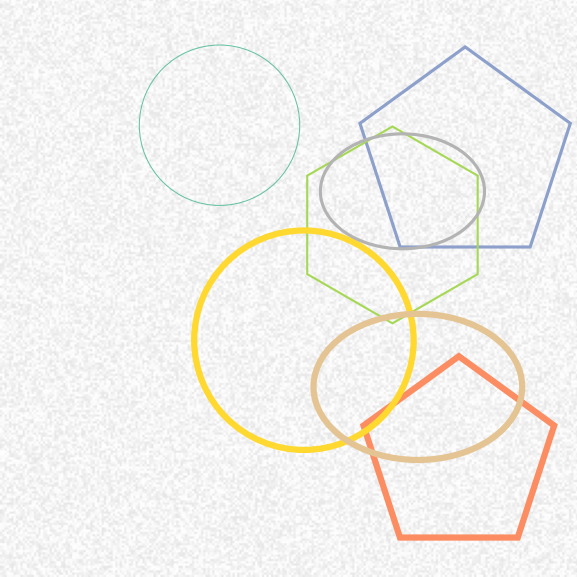[{"shape": "circle", "thickness": 0.5, "radius": 0.69, "center": [0.38, 0.782]}, {"shape": "pentagon", "thickness": 3, "radius": 0.87, "center": [0.795, 0.209]}, {"shape": "pentagon", "thickness": 1.5, "radius": 0.96, "center": [0.805, 0.726]}, {"shape": "hexagon", "thickness": 1, "radius": 0.85, "center": [0.68, 0.61]}, {"shape": "circle", "thickness": 3, "radius": 0.95, "center": [0.526, 0.41]}, {"shape": "oval", "thickness": 3, "radius": 0.9, "center": [0.724, 0.329]}, {"shape": "oval", "thickness": 1.5, "radius": 0.71, "center": [0.697, 0.668]}]